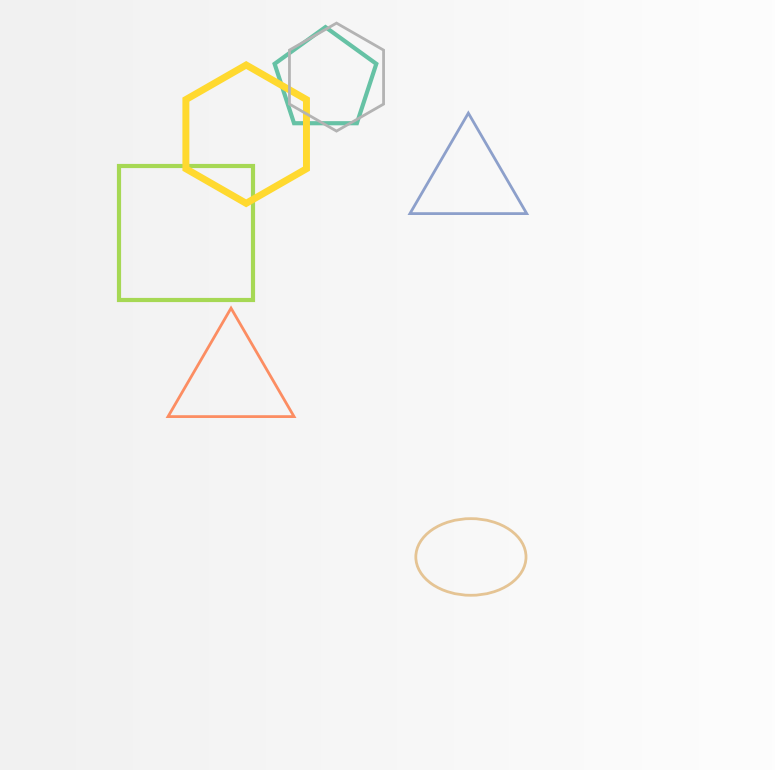[{"shape": "pentagon", "thickness": 1.5, "radius": 0.34, "center": [0.42, 0.896]}, {"shape": "triangle", "thickness": 1, "radius": 0.47, "center": [0.298, 0.506]}, {"shape": "triangle", "thickness": 1, "radius": 0.43, "center": [0.604, 0.766]}, {"shape": "square", "thickness": 1.5, "radius": 0.43, "center": [0.24, 0.697]}, {"shape": "hexagon", "thickness": 2.5, "radius": 0.45, "center": [0.318, 0.826]}, {"shape": "oval", "thickness": 1, "radius": 0.36, "center": [0.608, 0.277]}, {"shape": "hexagon", "thickness": 1, "radius": 0.35, "center": [0.434, 0.9]}]